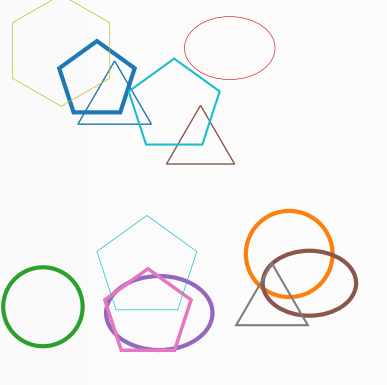[{"shape": "pentagon", "thickness": 3, "radius": 0.51, "center": [0.25, 0.791]}, {"shape": "triangle", "thickness": 1, "radius": 0.55, "center": [0.296, 0.732]}, {"shape": "circle", "thickness": 3, "radius": 0.56, "center": [0.746, 0.34]}, {"shape": "circle", "thickness": 3, "radius": 0.51, "center": [0.111, 0.203]}, {"shape": "oval", "thickness": 0.5, "radius": 0.58, "center": [0.593, 0.875]}, {"shape": "oval", "thickness": 3, "radius": 0.69, "center": [0.411, 0.187]}, {"shape": "oval", "thickness": 3, "radius": 0.6, "center": [0.799, 0.264]}, {"shape": "triangle", "thickness": 1, "radius": 0.51, "center": [0.517, 0.625]}, {"shape": "pentagon", "thickness": 2.5, "radius": 0.59, "center": [0.382, 0.185]}, {"shape": "triangle", "thickness": 1.5, "radius": 0.53, "center": [0.702, 0.209]}, {"shape": "hexagon", "thickness": 0.5, "radius": 0.72, "center": [0.158, 0.869]}, {"shape": "pentagon", "thickness": 0.5, "radius": 0.68, "center": [0.379, 0.305]}, {"shape": "pentagon", "thickness": 1.5, "radius": 0.62, "center": [0.45, 0.724]}]